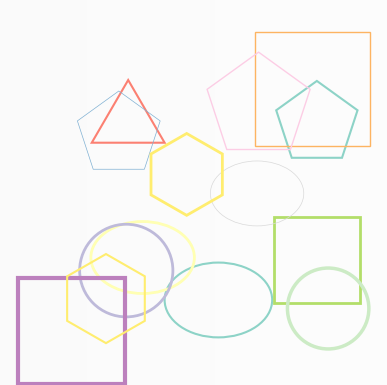[{"shape": "pentagon", "thickness": 1.5, "radius": 0.55, "center": [0.818, 0.679]}, {"shape": "oval", "thickness": 1.5, "radius": 0.69, "center": [0.564, 0.221]}, {"shape": "oval", "thickness": 2, "radius": 0.67, "center": [0.368, 0.331]}, {"shape": "circle", "thickness": 2, "radius": 0.6, "center": [0.326, 0.297]}, {"shape": "triangle", "thickness": 1.5, "radius": 0.54, "center": [0.331, 0.684]}, {"shape": "pentagon", "thickness": 0.5, "radius": 0.56, "center": [0.307, 0.651]}, {"shape": "square", "thickness": 1, "radius": 0.75, "center": [0.806, 0.769]}, {"shape": "square", "thickness": 2, "radius": 0.56, "center": [0.817, 0.324]}, {"shape": "pentagon", "thickness": 1, "radius": 0.7, "center": [0.667, 0.725]}, {"shape": "oval", "thickness": 0.5, "radius": 0.6, "center": [0.663, 0.498]}, {"shape": "square", "thickness": 3, "radius": 0.69, "center": [0.184, 0.14]}, {"shape": "circle", "thickness": 2.5, "radius": 0.53, "center": [0.847, 0.199]}, {"shape": "hexagon", "thickness": 2, "radius": 0.53, "center": [0.482, 0.547]}, {"shape": "hexagon", "thickness": 1.5, "radius": 0.58, "center": [0.273, 0.224]}]